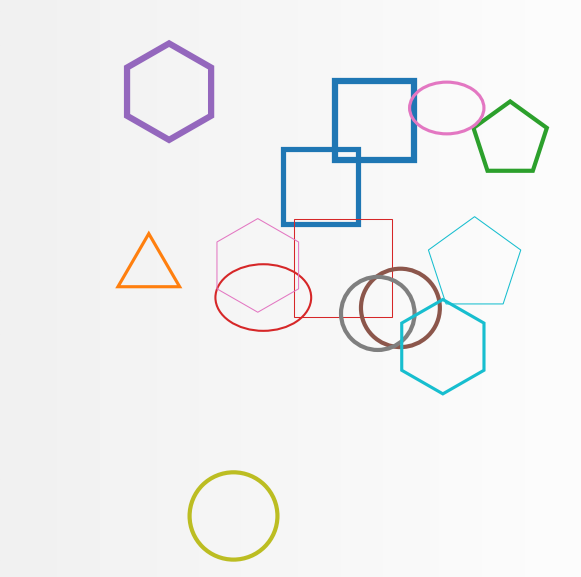[{"shape": "square", "thickness": 2.5, "radius": 0.32, "center": [0.551, 0.676]}, {"shape": "square", "thickness": 3, "radius": 0.34, "center": [0.644, 0.79]}, {"shape": "triangle", "thickness": 1.5, "radius": 0.31, "center": [0.256, 0.533]}, {"shape": "pentagon", "thickness": 2, "radius": 0.33, "center": [0.878, 0.757]}, {"shape": "square", "thickness": 0.5, "radius": 0.42, "center": [0.59, 0.534]}, {"shape": "oval", "thickness": 1, "radius": 0.41, "center": [0.453, 0.484]}, {"shape": "hexagon", "thickness": 3, "radius": 0.42, "center": [0.291, 0.84]}, {"shape": "circle", "thickness": 2, "radius": 0.34, "center": [0.689, 0.466]}, {"shape": "oval", "thickness": 1.5, "radius": 0.32, "center": [0.769, 0.812]}, {"shape": "hexagon", "thickness": 0.5, "radius": 0.41, "center": [0.443, 0.54]}, {"shape": "circle", "thickness": 2, "radius": 0.32, "center": [0.65, 0.456]}, {"shape": "circle", "thickness": 2, "radius": 0.38, "center": [0.402, 0.106]}, {"shape": "pentagon", "thickness": 0.5, "radius": 0.42, "center": [0.817, 0.54]}, {"shape": "hexagon", "thickness": 1.5, "radius": 0.41, "center": [0.762, 0.399]}]